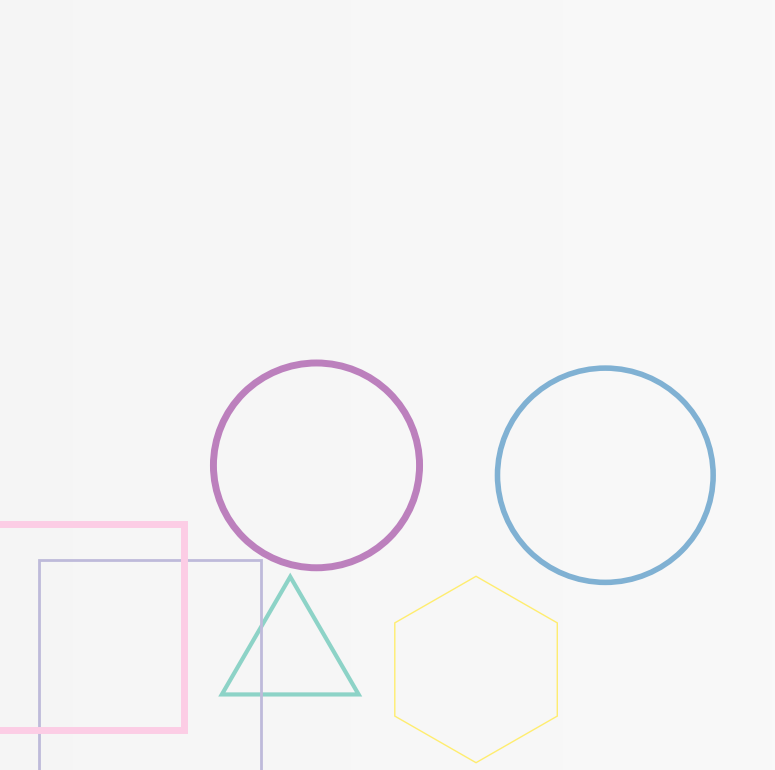[{"shape": "triangle", "thickness": 1.5, "radius": 0.51, "center": [0.374, 0.149]}, {"shape": "square", "thickness": 1, "radius": 0.72, "center": [0.194, 0.129]}, {"shape": "circle", "thickness": 2, "radius": 0.7, "center": [0.781, 0.383]}, {"shape": "square", "thickness": 2.5, "radius": 0.67, "center": [0.104, 0.186]}, {"shape": "circle", "thickness": 2.5, "radius": 0.66, "center": [0.408, 0.396]}, {"shape": "hexagon", "thickness": 0.5, "radius": 0.61, "center": [0.614, 0.131]}]